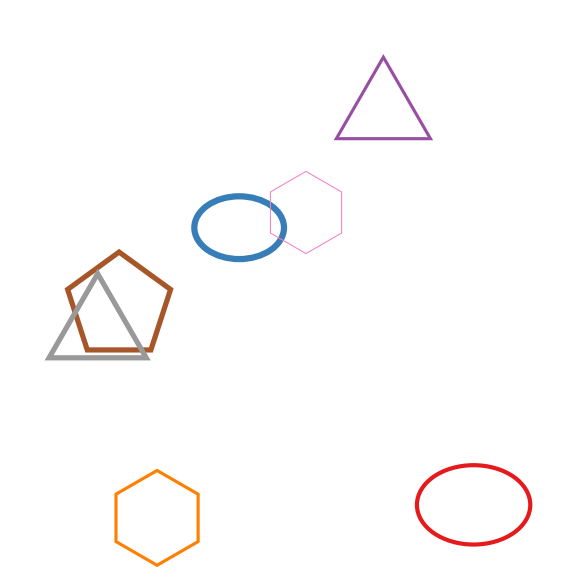[{"shape": "oval", "thickness": 2, "radius": 0.49, "center": [0.82, 0.125]}, {"shape": "oval", "thickness": 3, "radius": 0.39, "center": [0.414, 0.605]}, {"shape": "triangle", "thickness": 1.5, "radius": 0.47, "center": [0.664, 0.806]}, {"shape": "hexagon", "thickness": 1.5, "radius": 0.41, "center": [0.272, 0.102]}, {"shape": "pentagon", "thickness": 2.5, "radius": 0.47, "center": [0.206, 0.469]}, {"shape": "hexagon", "thickness": 0.5, "radius": 0.36, "center": [0.53, 0.631]}, {"shape": "triangle", "thickness": 2.5, "radius": 0.49, "center": [0.169, 0.428]}]